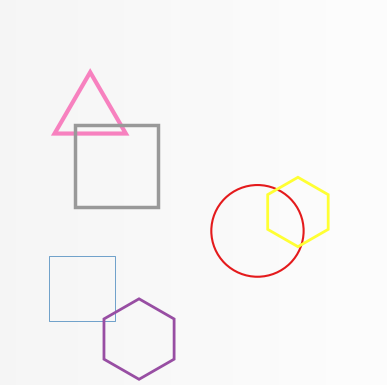[{"shape": "circle", "thickness": 1.5, "radius": 0.6, "center": [0.664, 0.4]}, {"shape": "square", "thickness": 0.5, "radius": 0.43, "center": [0.212, 0.251]}, {"shape": "hexagon", "thickness": 2, "radius": 0.52, "center": [0.359, 0.119]}, {"shape": "hexagon", "thickness": 2, "radius": 0.45, "center": [0.769, 0.449]}, {"shape": "triangle", "thickness": 3, "radius": 0.53, "center": [0.233, 0.706]}, {"shape": "square", "thickness": 2.5, "radius": 0.53, "center": [0.301, 0.569]}]